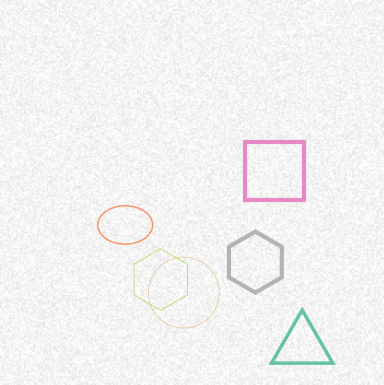[{"shape": "triangle", "thickness": 2.5, "radius": 0.46, "center": [0.785, 0.103]}, {"shape": "oval", "thickness": 1, "radius": 0.36, "center": [0.325, 0.416]}, {"shape": "square", "thickness": 3, "radius": 0.38, "center": [0.712, 0.556]}, {"shape": "hexagon", "thickness": 0.5, "radius": 0.4, "center": [0.417, 0.274]}, {"shape": "circle", "thickness": 0.5, "radius": 0.46, "center": [0.477, 0.24]}, {"shape": "hexagon", "thickness": 3, "radius": 0.4, "center": [0.663, 0.319]}]